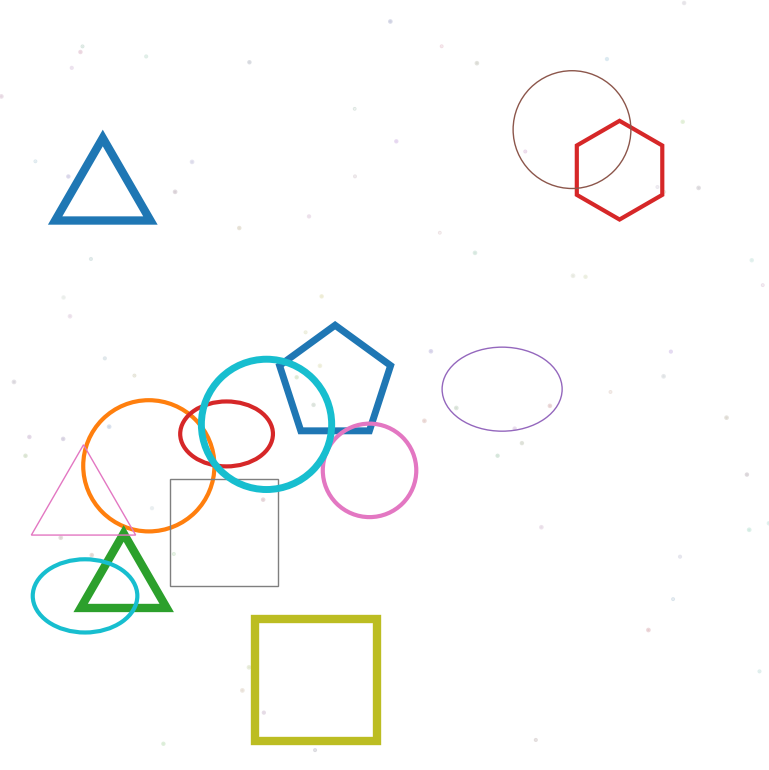[{"shape": "triangle", "thickness": 3, "radius": 0.36, "center": [0.133, 0.749]}, {"shape": "pentagon", "thickness": 2.5, "radius": 0.38, "center": [0.435, 0.502]}, {"shape": "circle", "thickness": 1.5, "radius": 0.43, "center": [0.193, 0.395]}, {"shape": "triangle", "thickness": 3, "radius": 0.32, "center": [0.161, 0.243]}, {"shape": "oval", "thickness": 1.5, "radius": 0.3, "center": [0.294, 0.436]}, {"shape": "hexagon", "thickness": 1.5, "radius": 0.32, "center": [0.805, 0.779]}, {"shape": "oval", "thickness": 0.5, "radius": 0.39, "center": [0.652, 0.495]}, {"shape": "circle", "thickness": 0.5, "radius": 0.38, "center": [0.743, 0.832]}, {"shape": "triangle", "thickness": 0.5, "radius": 0.39, "center": [0.108, 0.344]}, {"shape": "circle", "thickness": 1.5, "radius": 0.3, "center": [0.48, 0.389]}, {"shape": "square", "thickness": 0.5, "radius": 0.35, "center": [0.291, 0.308]}, {"shape": "square", "thickness": 3, "radius": 0.4, "center": [0.41, 0.117]}, {"shape": "oval", "thickness": 1.5, "radius": 0.34, "center": [0.11, 0.226]}, {"shape": "circle", "thickness": 2.5, "radius": 0.42, "center": [0.346, 0.449]}]